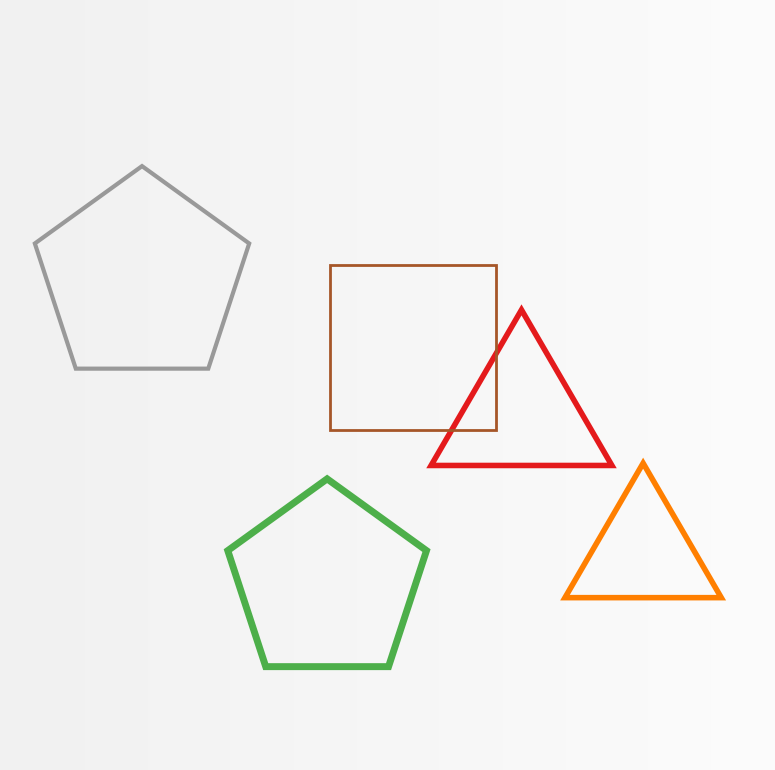[{"shape": "triangle", "thickness": 2, "radius": 0.67, "center": [0.673, 0.463]}, {"shape": "pentagon", "thickness": 2.5, "radius": 0.67, "center": [0.422, 0.243]}, {"shape": "triangle", "thickness": 2, "radius": 0.58, "center": [0.83, 0.282]}, {"shape": "square", "thickness": 1, "radius": 0.54, "center": [0.533, 0.549]}, {"shape": "pentagon", "thickness": 1.5, "radius": 0.73, "center": [0.183, 0.639]}]